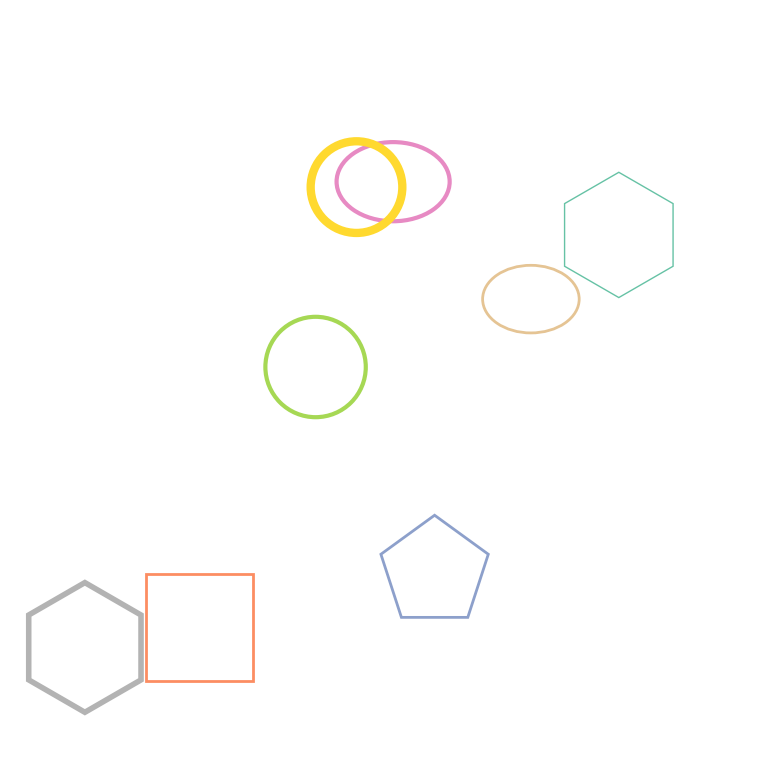[{"shape": "hexagon", "thickness": 0.5, "radius": 0.41, "center": [0.804, 0.695]}, {"shape": "square", "thickness": 1, "radius": 0.35, "center": [0.259, 0.186]}, {"shape": "pentagon", "thickness": 1, "radius": 0.37, "center": [0.564, 0.258]}, {"shape": "oval", "thickness": 1.5, "radius": 0.37, "center": [0.511, 0.764]}, {"shape": "circle", "thickness": 1.5, "radius": 0.33, "center": [0.41, 0.523]}, {"shape": "circle", "thickness": 3, "radius": 0.3, "center": [0.463, 0.757]}, {"shape": "oval", "thickness": 1, "radius": 0.31, "center": [0.689, 0.612]}, {"shape": "hexagon", "thickness": 2, "radius": 0.42, "center": [0.11, 0.159]}]